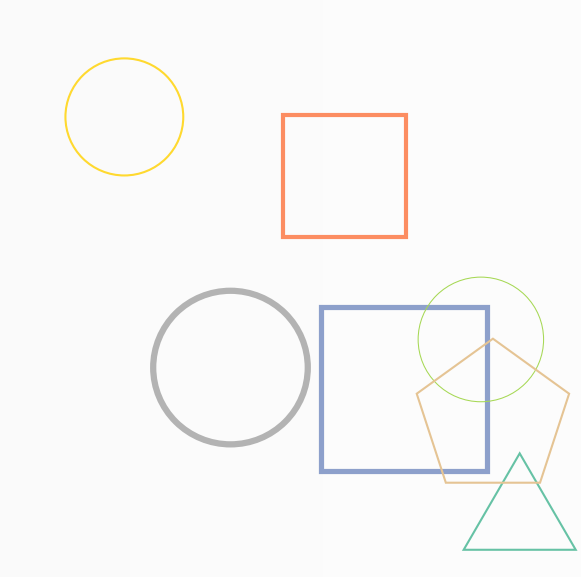[{"shape": "triangle", "thickness": 1, "radius": 0.56, "center": [0.894, 0.103]}, {"shape": "square", "thickness": 2, "radius": 0.53, "center": [0.593, 0.695]}, {"shape": "square", "thickness": 2.5, "radius": 0.71, "center": [0.695, 0.325]}, {"shape": "circle", "thickness": 0.5, "radius": 0.54, "center": [0.827, 0.411]}, {"shape": "circle", "thickness": 1, "radius": 0.51, "center": [0.214, 0.797]}, {"shape": "pentagon", "thickness": 1, "radius": 0.69, "center": [0.848, 0.275]}, {"shape": "circle", "thickness": 3, "radius": 0.66, "center": [0.397, 0.363]}]